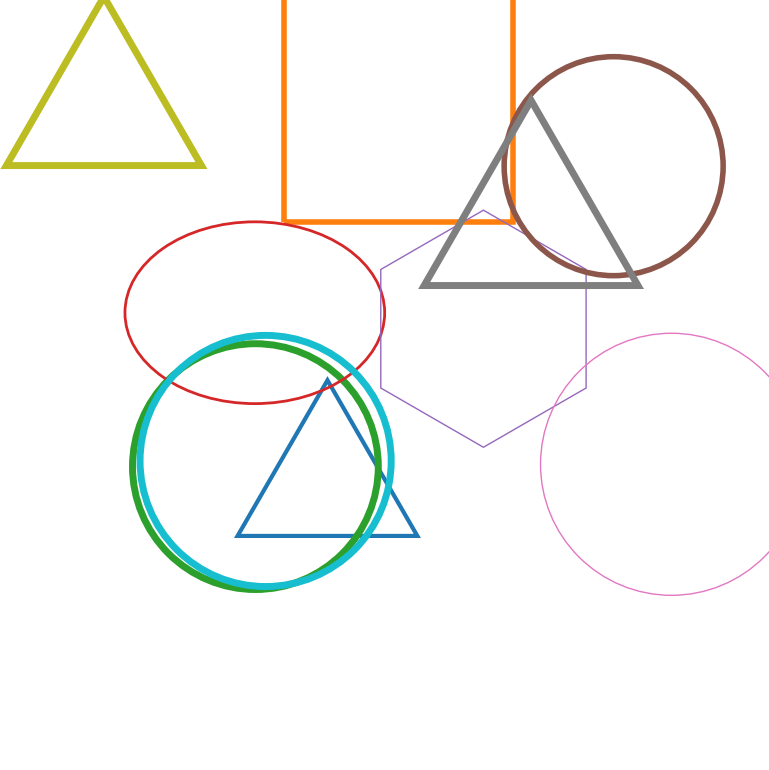[{"shape": "triangle", "thickness": 1.5, "radius": 0.67, "center": [0.425, 0.371]}, {"shape": "square", "thickness": 2, "radius": 0.75, "center": [0.517, 0.861]}, {"shape": "circle", "thickness": 2.5, "radius": 0.8, "center": [0.332, 0.394]}, {"shape": "oval", "thickness": 1, "radius": 0.84, "center": [0.331, 0.594]}, {"shape": "hexagon", "thickness": 0.5, "radius": 0.77, "center": [0.628, 0.573]}, {"shape": "circle", "thickness": 2, "radius": 0.71, "center": [0.797, 0.784]}, {"shape": "circle", "thickness": 0.5, "radius": 0.85, "center": [0.872, 0.397]}, {"shape": "triangle", "thickness": 2.5, "radius": 0.8, "center": [0.69, 0.709]}, {"shape": "triangle", "thickness": 2.5, "radius": 0.73, "center": [0.135, 0.858]}, {"shape": "circle", "thickness": 2.5, "radius": 0.82, "center": [0.345, 0.401]}]